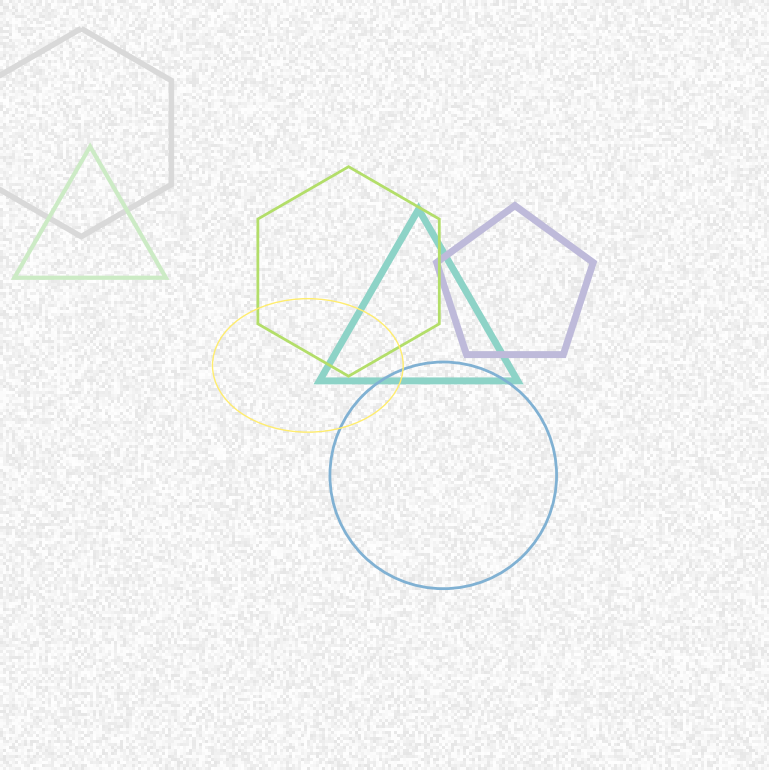[{"shape": "triangle", "thickness": 2.5, "radius": 0.74, "center": [0.544, 0.58]}, {"shape": "pentagon", "thickness": 2.5, "radius": 0.53, "center": [0.669, 0.626]}, {"shape": "circle", "thickness": 1, "radius": 0.74, "center": [0.576, 0.383]}, {"shape": "hexagon", "thickness": 1, "radius": 0.68, "center": [0.453, 0.647]}, {"shape": "hexagon", "thickness": 2, "radius": 0.68, "center": [0.106, 0.828]}, {"shape": "triangle", "thickness": 1.5, "radius": 0.57, "center": [0.117, 0.696]}, {"shape": "oval", "thickness": 0.5, "radius": 0.62, "center": [0.4, 0.525]}]